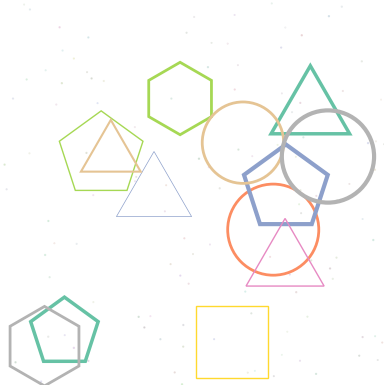[{"shape": "triangle", "thickness": 2.5, "radius": 0.59, "center": [0.806, 0.711]}, {"shape": "pentagon", "thickness": 2.5, "radius": 0.46, "center": [0.167, 0.136]}, {"shape": "circle", "thickness": 2, "radius": 0.59, "center": [0.71, 0.404]}, {"shape": "pentagon", "thickness": 3, "radius": 0.57, "center": [0.743, 0.51]}, {"shape": "triangle", "thickness": 0.5, "radius": 0.56, "center": [0.4, 0.494]}, {"shape": "triangle", "thickness": 1, "radius": 0.59, "center": [0.74, 0.316]}, {"shape": "pentagon", "thickness": 1, "radius": 0.57, "center": [0.263, 0.598]}, {"shape": "hexagon", "thickness": 2, "radius": 0.47, "center": [0.468, 0.744]}, {"shape": "square", "thickness": 1, "radius": 0.47, "center": [0.603, 0.112]}, {"shape": "triangle", "thickness": 1.5, "radius": 0.45, "center": [0.288, 0.599]}, {"shape": "circle", "thickness": 2, "radius": 0.53, "center": [0.631, 0.629]}, {"shape": "circle", "thickness": 3, "radius": 0.6, "center": [0.852, 0.594]}, {"shape": "hexagon", "thickness": 2, "radius": 0.52, "center": [0.116, 0.101]}]